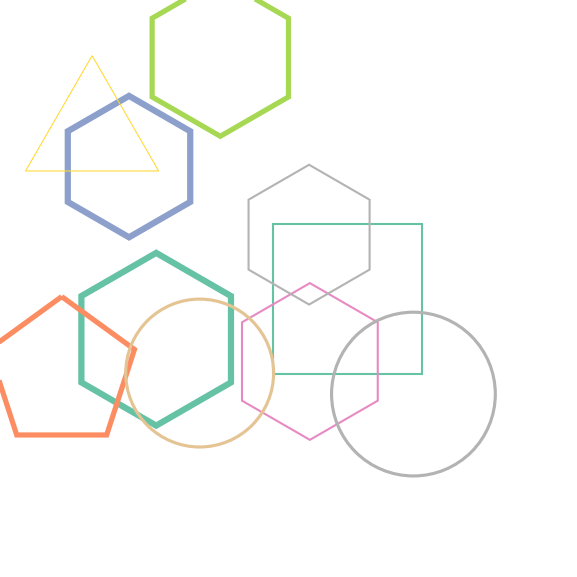[{"shape": "square", "thickness": 1, "radius": 0.65, "center": [0.602, 0.481]}, {"shape": "hexagon", "thickness": 3, "radius": 0.75, "center": [0.27, 0.412]}, {"shape": "pentagon", "thickness": 2.5, "radius": 0.66, "center": [0.107, 0.353]}, {"shape": "hexagon", "thickness": 3, "radius": 0.61, "center": [0.223, 0.711]}, {"shape": "hexagon", "thickness": 1, "radius": 0.68, "center": [0.537, 0.373]}, {"shape": "hexagon", "thickness": 2.5, "radius": 0.68, "center": [0.381, 0.899]}, {"shape": "triangle", "thickness": 0.5, "radius": 0.67, "center": [0.16, 0.77]}, {"shape": "circle", "thickness": 1.5, "radius": 0.64, "center": [0.346, 0.353]}, {"shape": "circle", "thickness": 1.5, "radius": 0.71, "center": [0.716, 0.317]}, {"shape": "hexagon", "thickness": 1, "radius": 0.61, "center": [0.535, 0.593]}]